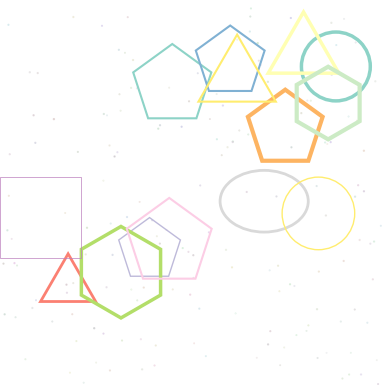[{"shape": "circle", "thickness": 2.5, "radius": 0.45, "center": [0.872, 0.827]}, {"shape": "pentagon", "thickness": 1.5, "radius": 0.53, "center": [0.447, 0.779]}, {"shape": "triangle", "thickness": 2.5, "radius": 0.53, "center": [0.788, 0.863]}, {"shape": "pentagon", "thickness": 1, "radius": 0.42, "center": [0.388, 0.351]}, {"shape": "triangle", "thickness": 2, "radius": 0.41, "center": [0.177, 0.258]}, {"shape": "pentagon", "thickness": 1.5, "radius": 0.47, "center": [0.598, 0.84]}, {"shape": "pentagon", "thickness": 3, "radius": 0.51, "center": [0.741, 0.665]}, {"shape": "hexagon", "thickness": 2.5, "radius": 0.59, "center": [0.314, 0.293]}, {"shape": "pentagon", "thickness": 1.5, "radius": 0.58, "center": [0.44, 0.37]}, {"shape": "oval", "thickness": 2, "radius": 0.57, "center": [0.686, 0.477]}, {"shape": "square", "thickness": 0.5, "radius": 0.53, "center": [0.105, 0.435]}, {"shape": "hexagon", "thickness": 3, "radius": 0.47, "center": [0.852, 0.732]}, {"shape": "circle", "thickness": 1, "radius": 0.47, "center": [0.827, 0.446]}, {"shape": "triangle", "thickness": 1.5, "radius": 0.58, "center": [0.616, 0.794]}]